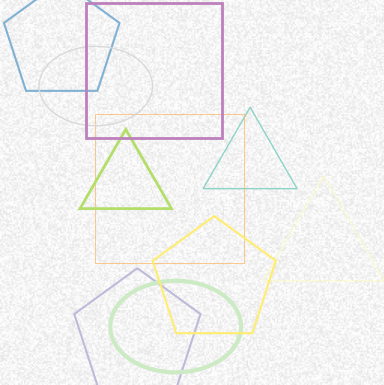[{"shape": "triangle", "thickness": 1, "radius": 0.7, "center": [0.65, 0.58]}, {"shape": "triangle", "thickness": 0.5, "radius": 0.91, "center": [0.841, 0.361]}, {"shape": "pentagon", "thickness": 1.5, "radius": 0.86, "center": [0.357, 0.131]}, {"shape": "pentagon", "thickness": 1.5, "radius": 0.79, "center": [0.16, 0.892]}, {"shape": "square", "thickness": 0.5, "radius": 0.97, "center": [0.441, 0.511]}, {"shape": "triangle", "thickness": 2, "radius": 0.69, "center": [0.327, 0.527]}, {"shape": "oval", "thickness": 1, "radius": 0.74, "center": [0.249, 0.776]}, {"shape": "square", "thickness": 2, "radius": 0.88, "center": [0.4, 0.818]}, {"shape": "oval", "thickness": 3, "radius": 0.85, "center": [0.456, 0.152]}, {"shape": "pentagon", "thickness": 1.5, "radius": 0.84, "center": [0.557, 0.271]}]